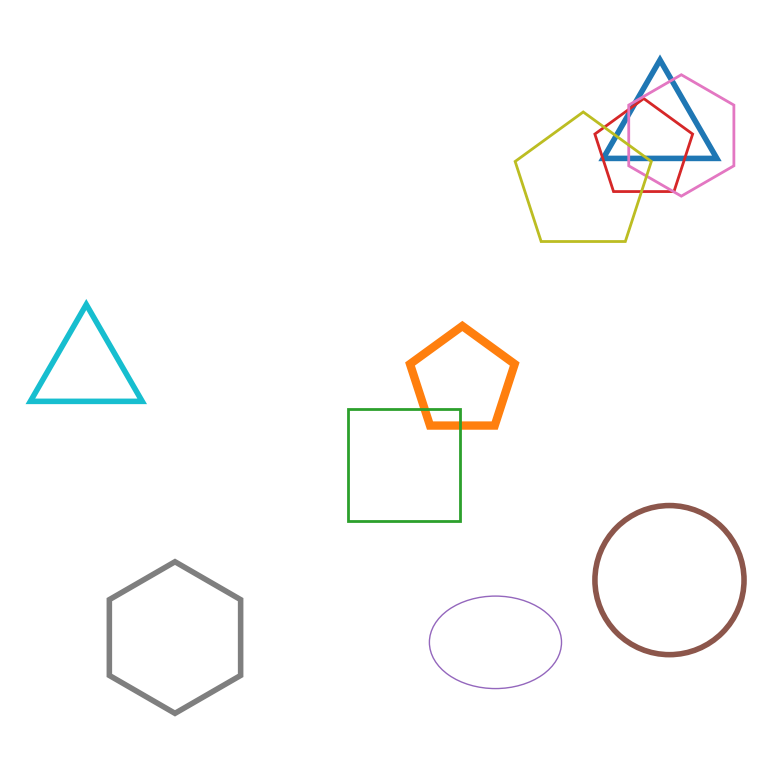[{"shape": "triangle", "thickness": 2, "radius": 0.43, "center": [0.857, 0.837]}, {"shape": "pentagon", "thickness": 3, "radius": 0.36, "center": [0.6, 0.505]}, {"shape": "square", "thickness": 1, "radius": 0.36, "center": [0.525, 0.396]}, {"shape": "pentagon", "thickness": 1, "radius": 0.33, "center": [0.836, 0.805]}, {"shape": "oval", "thickness": 0.5, "radius": 0.43, "center": [0.643, 0.166]}, {"shape": "circle", "thickness": 2, "radius": 0.48, "center": [0.869, 0.247]}, {"shape": "hexagon", "thickness": 1, "radius": 0.39, "center": [0.885, 0.824]}, {"shape": "hexagon", "thickness": 2, "radius": 0.49, "center": [0.227, 0.172]}, {"shape": "pentagon", "thickness": 1, "radius": 0.46, "center": [0.757, 0.762]}, {"shape": "triangle", "thickness": 2, "radius": 0.42, "center": [0.112, 0.521]}]